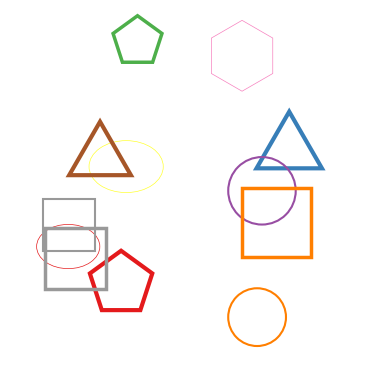[{"shape": "pentagon", "thickness": 3, "radius": 0.43, "center": [0.315, 0.263]}, {"shape": "oval", "thickness": 0.5, "radius": 0.41, "center": [0.177, 0.36]}, {"shape": "triangle", "thickness": 3, "radius": 0.49, "center": [0.751, 0.612]}, {"shape": "pentagon", "thickness": 2.5, "radius": 0.33, "center": [0.357, 0.892]}, {"shape": "circle", "thickness": 1.5, "radius": 0.44, "center": [0.68, 0.504]}, {"shape": "square", "thickness": 2.5, "radius": 0.45, "center": [0.719, 0.421]}, {"shape": "circle", "thickness": 1.5, "radius": 0.38, "center": [0.668, 0.176]}, {"shape": "oval", "thickness": 0.5, "radius": 0.48, "center": [0.328, 0.567]}, {"shape": "triangle", "thickness": 3, "radius": 0.46, "center": [0.26, 0.591]}, {"shape": "hexagon", "thickness": 0.5, "radius": 0.46, "center": [0.629, 0.855]}, {"shape": "square", "thickness": 1.5, "radius": 0.34, "center": [0.179, 0.415]}, {"shape": "square", "thickness": 2.5, "radius": 0.39, "center": [0.197, 0.329]}]